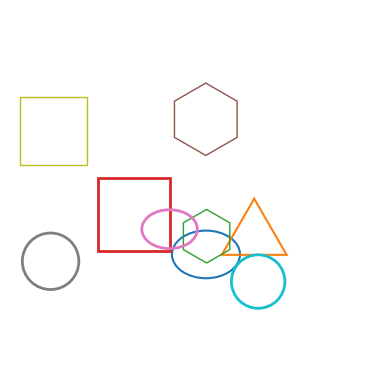[{"shape": "oval", "thickness": 1.5, "radius": 0.44, "center": [0.535, 0.339]}, {"shape": "triangle", "thickness": 1.5, "radius": 0.49, "center": [0.66, 0.387]}, {"shape": "hexagon", "thickness": 1, "radius": 0.35, "center": [0.537, 0.387]}, {"shape": "square", "thickness": 2, "radius": 0.47, "center": [0.348, 0.443]}, {"shape": "hexagon", "thickness": 1, "radius": 0.47, "center": [0.535, 0.69]}, {"shape": "oval", "thickness": 2, "radius": 0.36, "center": [0.44, 0.405]}, {"shape": "circle", "thickness": 2, "radius": 0.37, "center": [0.131, 0.321]}, {"shape": "square", "thickness": 1, "radius": 0.44, "center": [0.139, 0.66]}, {"shape": "circle", "thickness": 2, "radius": 0.35, "center": [0.671, 0.269]}]